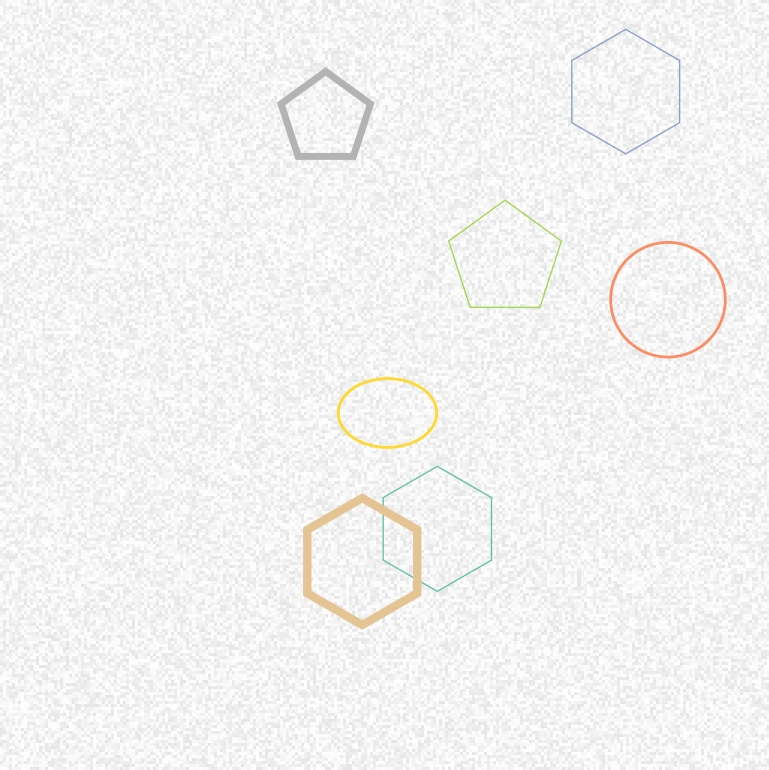[{"shape": "hexagon", "thickness": 0.5, "radius": 0.41, "center": [0.568, 0.313]}, {"shape": "circle", "thickness": 1, "radius": 0.37, "center": [0.867, 0.611]}, {"shape": "hexagon", "thickness": 0.5, "radius": 0.4, "center": [0.813, 0.881]}, {"shape": "pentagon", "thickness": 0.5, "radius": 0.38, "center": [0.656, 0.663]}, {"shape": "oval", "thickness": 1, "radius": 0.32, "center": [0.503, 0.464]}, {"shape": "hexagon", "thickness": 3, "radius": 0.41, "center": [0.47, 0.271]}, {"shape": "pentagon", "thickness": 2.5, "radius": 0.3, "center": [0.423, 0.846]}]